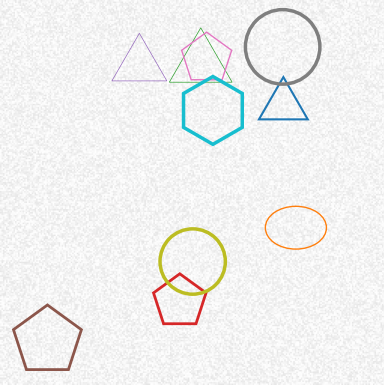[{"shape": "triangle", "thickness": 1.5, "radius": 0.37, "center": [0.736, 0.727]}, {"shape": "oval", "thickness": 1, "radius": 0.4, "center": [0.769, 0.409]}, {"shape": "triangle", "thickness": 0.5, "radius": 0.47, "center": [0.521, 0.834]}, {"shape": "pentagon", "thickness": 2, "radius": 0.36, "center": [0.467, 0.217]}, {"shape": "triangle", "thickness": 0.5, "radius": 0.41, "center": [0.362, 0.831]}, {"shape": "pentagon", "thickness": 2, "radius": 0.46, "center": [0.123, 0.115]}, {"shape": "pentagon", "thickness": 1, "radius": 0.34, "center": [0.537, 0.848]}, {"shape": "circle", "thickness": 2.5, "radius": 0.48, "center": [0.734, 0.878]}, {"shape": "circle", "thickness": 2.5, "radius": 0.42, "center": [0.5, 0.321]}, {"shape": "hexagon", "thickness": 2.5, "radius": 0.44, "center": [0.553, 0.713]}]